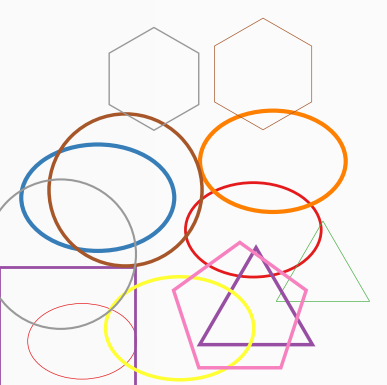[{"shape": "oval", "thickness": 0.5, "radius": 0.7, "center": [0.212, 0.113]}, {"shape": "oval", "thickness": 2, "radius": 0.88, "center": [0.654, 0.403]}, {"shape": "oval", "thickness": 3, "radius": 0.99, "center": [0.252, 0.487]}, {"shape": "triangle", "thickness": 0.5, "radius": 0.7, "center": [0.833, 0.287]}, {"shape": "square", "thickness": 2, "radius": 0.88, "center": [0.173, 0.13]}, {"shape": "triangle", "thickness": 2.5, "radius": 0.84, "center": [0.661, 0.189]}, {"shape": "oval", "thickness": 3, "radius": 0.94, "center": [0.704, 0.581]}, {"shape": "oval", "thickness": 2.5, "radius": 0.96, "center": [0.464, 0.147]}, {"shape": "hexagon", "thickness": 0.5, "radius": 0.72, "center": [0.679, 0.808]}, {"shape": "circle", "thickness": 2.5, "radius": 0.99, "center": [0.324, 0.507]}, {"shape": "pentagon", "thickness": 2.5, "radius": 0.9, "center": [0.619, 0.19]}, {"shape": "hexagon", "thickness": 1, "radius": 0.67, "center": [0.397, 0.795]}, {"shape": "circle", "thickness": 1.5, "radius": 0.97, "center": [0.157, 0.34]}]